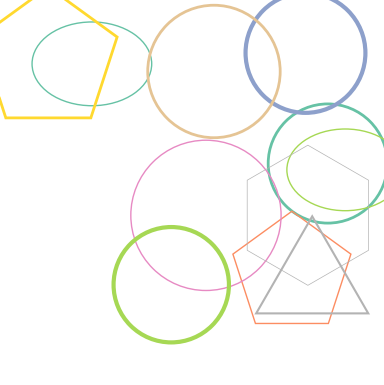[{"shape": "circle", "thickness": 2, "radius": 0.77, "center": [0.851, 0.575]}, {"shape": "oval", "thickness": 1, "radius": 0.78, "center": [0.239, 0.834]}, {"shape": "pentagon", "thickness": 1, "radius": 0.81, "center": [0.758, 0.29]}, {"shape": "circle", "thickness": 3, "radius": 0.78, "center": [0.793, 0.863]}, {"shape": "circle", "thickness": 1, "radius": 0.98, "center": [0.535, 0.441]}, {"shape": "oval", "thickness": 1, "radius": 0.76, "center": [0.897, 0.559]}, {"shape": "circle", "thickness": 3, "radius": 0.75, "center": [0.445, 0.26]}, {"shape": "pentagon", "thickness": 2, "radius": 0.94, "center": [0.126, 0.846]}, {"shape": "circle", "thickness": 2, "radius": 0.86, "center": [0.556, 0.814]}, {"shape": "hexagon", "thickness": 0.5, "radius": 0.91, "center": [0.8, 0.441]}, {"shape": "triangle", "thickness": 1.5, "radius": 0.84, "center": [0.811, 0.27]}]